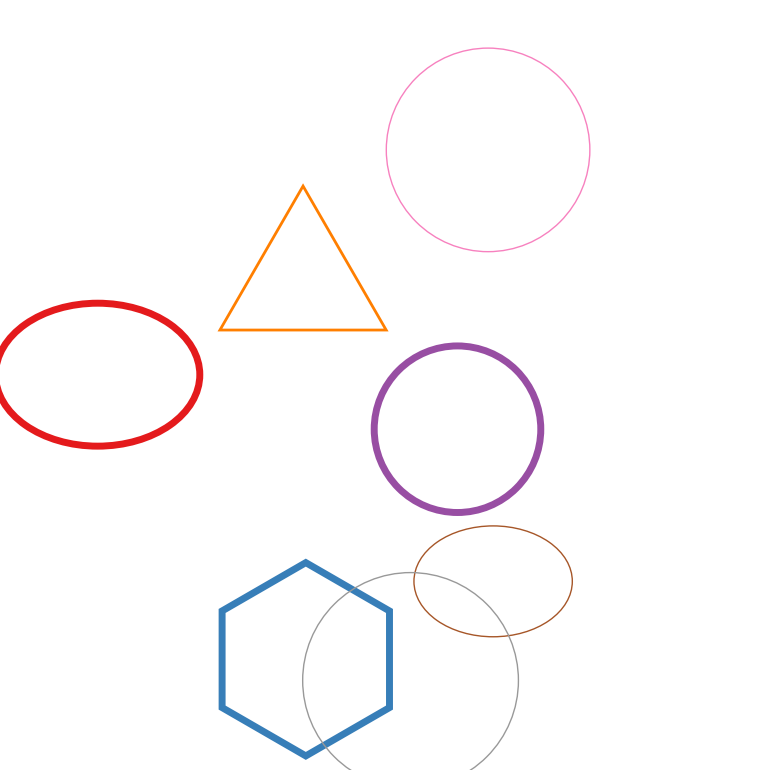[{"shape": "oval", "thickness": 2.5, "radius": 0.66, "center": [0.127, 0.513]}, {"shape": "hexagon", "thickness": 2.5, "radius": 0.63, "center": [0.397, 0.144]}, {"shape": "circle", "thickness": 2.5, "radius": 0.54, "center": [0.594, 0.443]}, {"shape": "triangle", "thickness": 1, "radius": 0.62, "center": [0.394, 0.634]}, {"shape": "oval", "thickness": 0.5, "radius": 0.51, "center": [0.64, 0.245]}, {"shape": "circle", "thickness": 0.5, "radius": 0.66, "center": [0.634, 0.805]}, {"shape": "circle", "thickness": 0.5, "radius": 0.7, "center": [0.533, 0.116]}]